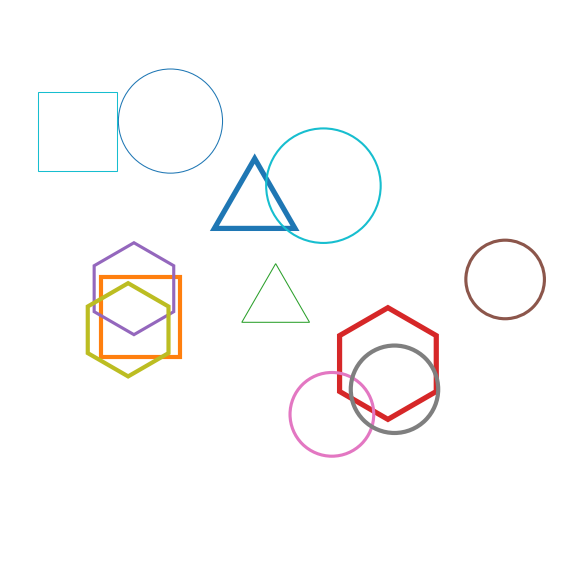[{"shape": "circle", "thickness": 0.5, "radius": 0.45, "center": [0.295, 0.789]}, {"shape": "triangle", "thickness": 2.5, "radius": 0.4, "center": [0.441, 0.644]}, {"shape": "square", "thickness": 2, "radius": 0.34, "center": [0.243, 0.45]}, {"shape": "triangle", "thickness": 0.5, "radius": 0.34, "center": [0.477, 0.475]}, {"shape": "hexagon", "thickness": 2.5, "radius": 0.48, "center": [0.672, 0.37]}, {"shape": "hexagon", "thickness": 1.5, "radius": 0.4, "center": [0.232, 0.499]}, {"shape": "circle", "thickness": 1.5, "radius": 0.34, "center": [0.875, 0.515]}, {"shape": "circle", "thickness": 1.5, "radius": 0.36, "center": [0.575, 0.282]}, {"shape": "circle", "thickness": 2, "radius": 0.38, "center": [0.683, 0.325]}, {"shape": "hexagon", "thickness": 2, "radius": 0.4, "center": [0.222, 0.428]}, {"shape": "square", "thickness": 0.5, "radius": 0.34, "center": [0.135, 0.771]}, {"shape": "circle", "thickness": 1, "radius": 0.5, "center": [0.56, 0.678]}]